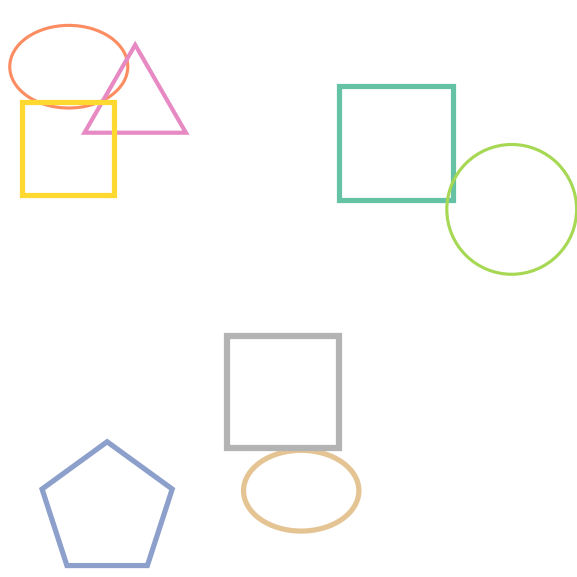[{"shape": "square", "thickness": 2.5, "radius": 0.5, "center": [0.685, 0.751]}, {"shape": "oval", "thickness": 1.5, "radius": 0.51, "center": [0.119, 0.884]}, {"shape": "pentagon", "thickness": 2.5, "radius": 0.59, "center": [0.186, 0.116]}, {"shape": "triangle", "thickness": 2, "radius": 0.51, "center": [0.234, 0.82]}, {"shape": "circle", "thickness": 1.5, "radius": 0.56, "center": [0.886, 0.637]}, {"shape": "square", "thickness": 2.5, "radius": 0.4, "center": [0.118, 0.742]}, {"shape": "oval", "thickness": 2.5, "radius": 0.5, "center": [0.522, 0.149]}, {"shape": "square", "thickness": 3, "radius": 0.49, "center": [0.49, 0.321]}]